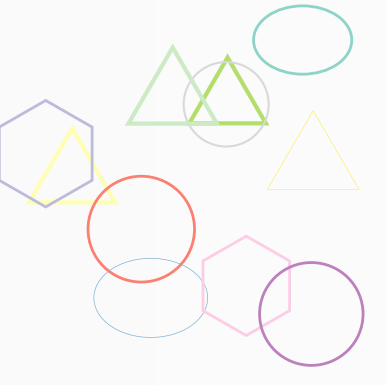[{"shape": "oval", "thickness": 2, "radius": 0.63, "center": [0.781, 0.896]}, {"shape": "triangle", "thickness": 3, "radius": 0.64, "center": [0.186, 0.539]}, {"shape": "hexagon", "thickness": 2, "radius": 0.69, "center": [0.118, 0.601]}, {"shape": "circle", "thickness": 2, "radius": 0.69, "center": [0.365, 0.405]}, {"shape": "oval", "thickness": 0.5, "radius": 0.73, "center": [0.389, 0.226]}, {"shape": "triangle", "thickness": 3, "radius": 0.57, "center": [0.587, 0.737]}, {"shape": "hexagon", "thickness": 2, "radius": 0.65, "center": [0.636, 0.258]}, {"shape": "circle", "thickness": 1.5, "radius": 0.55, "center": [0.584, 0.729]}, {"shape": "circle", "thickness": 2, "radius": 0.67, "center": [0.803, 0.184]}, {"shape": "triangle", "thickness": 3, "radius": 0.66, "center": [0.446, 0.745]}, {"shape": "triangle", "thickness": 0.5, "radius": 0.68, "center": [0.808, 0.576]}]